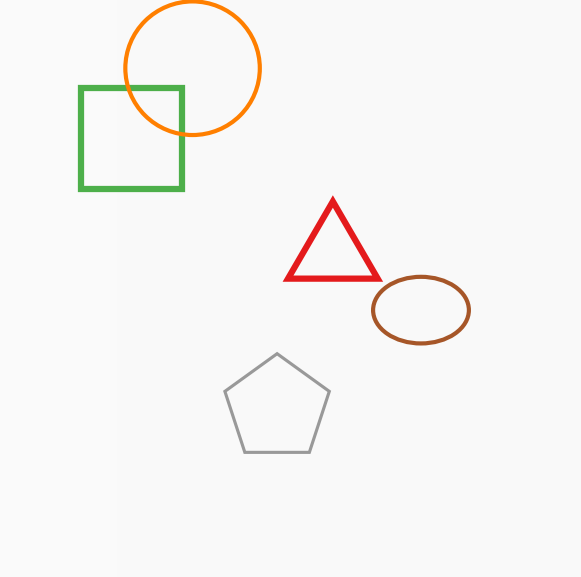[{"shape": "triangle", "thickness": 3, "radius": 0.45, "center": [0.573, 0.561]}, {"shape": "square", "thickness": 3, "radius": 0.43, "center": [0.226, 0.76]}, {"shape": "circle", "thickness": 2, "radius": 0.58, "center": [0.331, 0.881]}, {"shape": "oval", "thickness": 2, "radius": 0.41, "center": [0.724, 0.462]}, {"shape": "pentagon", "thickness": 1.5, "radius": 0.47, "center": [0.477, 0.292]}]